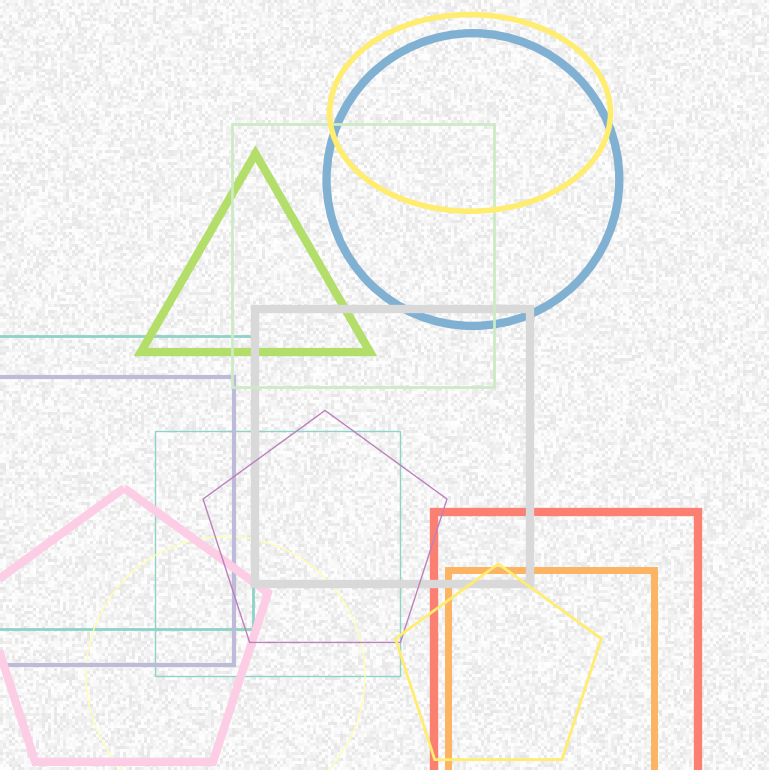[{"shape": "square", "thickness": 0.5, "radius": 0.8, "center": [0.36, 0.281]}, {"shape": "square", "thickness": 1, "radius": 0.95, "center": [0.139, 0.374]}, {"shape": "circle", "thickness": 0.5, "radius": 0.91, "center": [0.293, 0.122]}, {"shape": "square", "thickness": 1.5, "radius": 0.94, "center": [0.116, 0.323]}, {"shape": "square", "thickness": 3, "radius": 0.86, "center": [0.735, 0.164]}, {"shape": "circle", "thickness": 3, "radius": 0.95, "center": [0.614, 0.767]}, {"shape": "square", "thickness": 2.5, "radius": 0.67, "center": [0.715, 0.127]}, {"shape": "triangle", "thickness": 3, "radius": 0.86, "center": [0.332, 0.629]}, {"shape": "pentagon", "thickness": 3, "radius": 0.98, "center": [0.161, 0.17]}, {"shape": "square", "thickness": 3, "radius": 0.89, "center": [0.51, 0.42]}, {"shape": "pentagon", "thickness": 0.5, "radius": 0.83, "center": [0.422, 0.3]}, {"shape": "square", "thickness": 1, "radius": 0.85, "center": [0.472, 0.668]}, {"shape": "oval", "thickness": 2, "radius": 0.91, "center": [0.61, 0.853]}, {"shape": "pentagon", "thickness": 1, "radius": 0.7, "center": [0.647, 0.127]}]